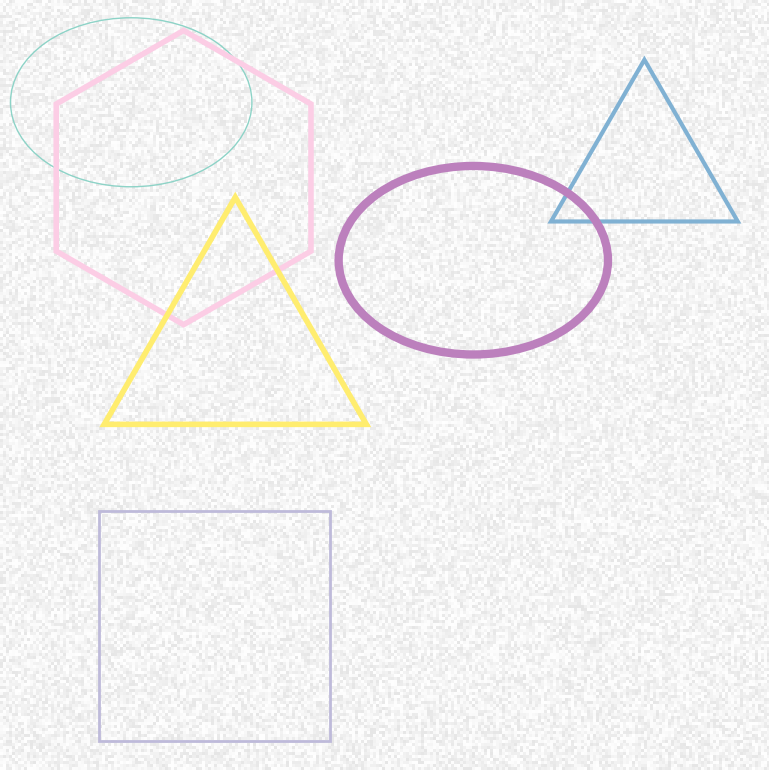[{"shape": "oval", "thickness": 0.5, "radius": 0.78, "center": [0.17, 0.867]}, {"shape": "square", "thickness": 1, "radius": 0.75, "center": [0.279, 0.187]}, {"shape": "triangle", "thickness": 1.5, "radius": 0.7, "center": [0.837, 0.782]}, {"shape": "hexagon", "thickness": 2, "radius": 0.96, "center": [0.238, 0.769]}, {"shape": "oval", "thickness": 3, "radius": 0.87, "center": [0.615, 0.662]}, {"shape": "triangle", "thickness": 2, "radius": 0.98, "center": [0.306, 0.547]}]